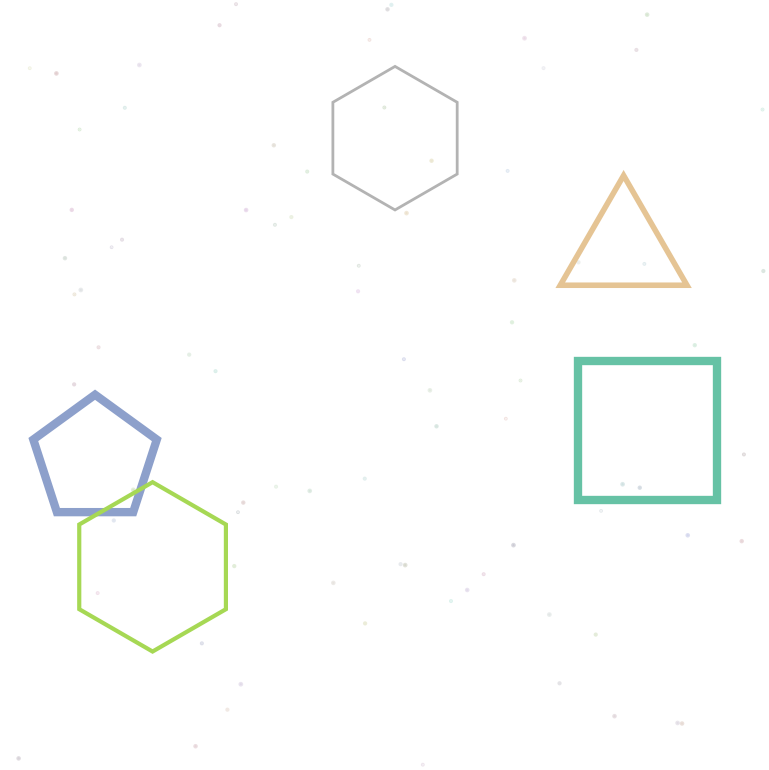[{"shape": "square", "thickness": 3, "radius": 0.45, "center": [0.841, 0.441]}, {"shape": "pentagon", "thickness": 3, "radius": 0.42, "center": [0.123, 0.403]}, {"shape": "hexagon", "thickness": 1.5, "radius": 0.55, "center": [0.198, 0.264]}, {"shape": "triangle", "thickness": 2, "radius": 0.48, "center": [0.81, 0.677]}, {"shape": "hexagon", "thickness": 1, "radius": 0.47, "center": [0.513, 0.821]}]